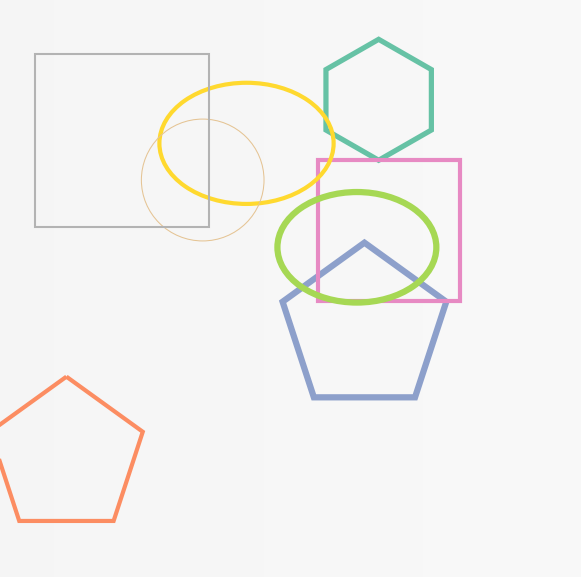[{"shape": "hexagon", "thickness": 2.5, "radius": 0.52, "center": [0.651, 0.826]}, {"shape": "pentagon", "thickness": 2, "radius": 0.69, "center": [0.114, 0.209]}, {"shape": "pentagon", "thickness": 3, "radius": 0.74, "center": [0.627, 0.431]}, {"shape": "square", "thickness": 2, "radius": 0.61, "center": [0.669, 0.6]}, {"shape": "oval", "thickness": 3, "radius": 0.68, "center": [0.614, 0.571]}, {"shape": "oval", "thickness": 2, "radius": 0.75, "center": [0.424, 0.751]}, {"shape": "circle", "thickness": 0.5, "radius": 0.53, "center": [0.349, 0.687]}, {"shape": "square", "thickness": 1, "radius": 0.75, "center": [0.21, 0.755]}]